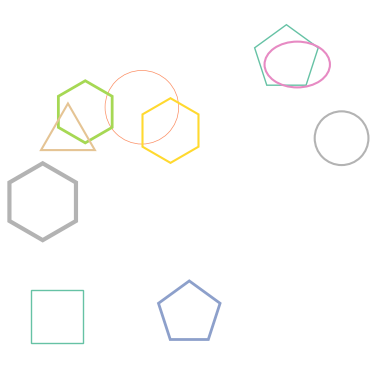[{"shape": "square", "thickness": 1, "radius": 0.34, "center": [0.148, 0.179]}, {"shape": "pentagon", "thickness": 1, "radius": 0.43, "center": [0.744, 0.849]}, {"shape": "circle", "thickness": 0.5, "radius": 0.48, "center": [0.369, 0.721]}, {"shape": "pentagon", "thickness": 2, "radius": 0.42, "center": [0.492, 0.186]}, {"shape": "oval", "thickness": 1.5, "radius": 0.42, "center": [0.772, 0.832]}, {"shape": "hexagon", "thickness": 2, "radius": 0.4, "center": [0.221, 0.71]}, {"shape": "hexagon", "thickness": 1.5, "radius": 0.42, "center": [0.443, 0.661]}, {"shape": "triangle", "thickness": 1.5, "radius": 0.4, "center": [0.176, 0.651]}, {"shape": "circle", "thickness": 1.5, "radius": 0.35, "center": [0.887, 0.641]}, {"shape": "hexagon", "thickness": 3, "radius": 0.5, "center": [0.111, 0.476]}]